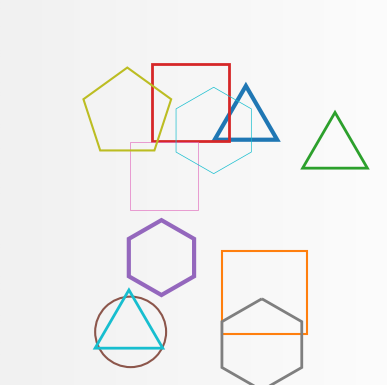[{"shape": "triangle", "thickness": 3, "radius": 0.47, "center": [0.635, 0.684]}, {"shape": "square", "thickness": 1.5, "radius": 0.54, "center": [0.683, 0.24]}, {"shape": "triangle", "thickness": 2, "radius": 0.48, "center": [0.865, 0.611]}, {"shape": "square", "thickness": 2, "radius": 0.5, "center": [0.492, 0.734]}, {"shape": "hexagon", "thickness": 3, "radius": 0.49, "center": [0.417, 0.331]}, {"shape": "circle", "thickness": 1.5, "radius": 0.46, "center": [0.337, 0.138]}, {"shape": "square", "thickness": 0.5, "radius": 0.44, "center": [0.422, 0.543]}, {"shape": "hexagon", "thickness": 2, "radius": 0.59, "center": [0.676, 0.105]}, {"shape": "pentagon", "thickness": 1.5, "radius": 0.59, "center": [0.329, 0.706]}, {"shape": "hexagon", "thickness": 0.5, "radius": 0.56, "center": [0.551, 0.661]}, {"shape": "triangle", "thickness": 2, "radius": 0.5, "center": [0.333, 0.146]}]